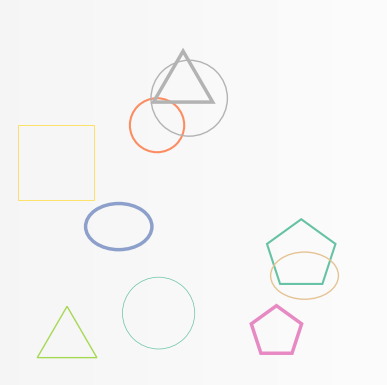[{"shape": "pentagon", "thickness": 1.5, "radius": 0.46, "center": [0.777, 0.338]}, {"shape": "circle", "thickness": 0.5, "radius": 0.47, "center": [0.409, 0.187]}, {"shape": "circle", "thickness": 1.5, "radius": 0.35, "center": [0.405, 0.675]}, {"shape": "oval", "thickness": 2.5, "radius": 0.43, "center": [0.306, 0.411]}, {"shape": "pentagon", "thickness": 2.5, "radius": 0.34, "center": [0.713, 0.138]}, {"shape": "triangle", "thickness": 1, "radius": 0.44, "center": [0.173, 0.115]}, {"shape": "square", "thickness": 0.5, "radius": 0.49, "center": [0.144, 0.578]}, {"shape": "oval", "thickness": 1, "radius": 0.44, "center": [0.786, 0.284]}, {"shape": "circle", "thickness": 1, "radius": 0.49, "center": [0.488, 0.745]}, {"shape": "triangle", "thickness": 2.5, "radius": 0.44, "center": [0.472, 0.779]}]